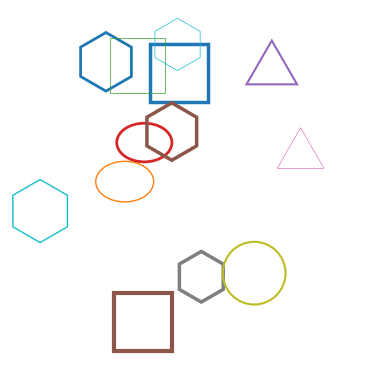[{"shape": "hexagon", "thickness": 2, "radius": 0.38, "center": [0.275, 0.839]}, {"shape": "square", "thickness": 2.5, "radius": 0.37, "center": [0.465, 0.811]}, {"shape": "oval", "thickness": 1, "radius": 0.38, "center": [0.324, 0.528]}, {"shape": "square", "thickness": 0.5, "radius": 0.36, "center": [0.358, 0.829]}, {"shape": "oval", "thickness": 2, "radius": 0.36, "center": [0.375, 0.63]}, {"shape": "triangle", "thickness": 1.5, "radius": 0.38, "center": [0.706, 0.819]}, {"shape": "square", "thickness": 3, "radius": 0.38, "center": [0.371, 0.164]}, {"shape": "hexagon", "thickness": 2.5, "radius": 0.37, "center": [0.446, 0.658]}, {"shape": "triangle", "thickness": 0.5, "radius": 0.35, "center": [0.781, 0.598]}, {"shape": "hexagon", "thickness": 2.5, "radius": 0.33, "center": [0.523, 0.281]}, {"shape": "circle", "thickness": 1.5, "radius": 0.41, "center": [0.66, 0.29]}, {"shape": "hexagon", "thickness": 0.5, "radius": 0.34, "center": [0.461, 0.885]}, {"shape": "hexagon", "thickness": 1, "radius": 0.41, "center": [0.104, 0.452]}]